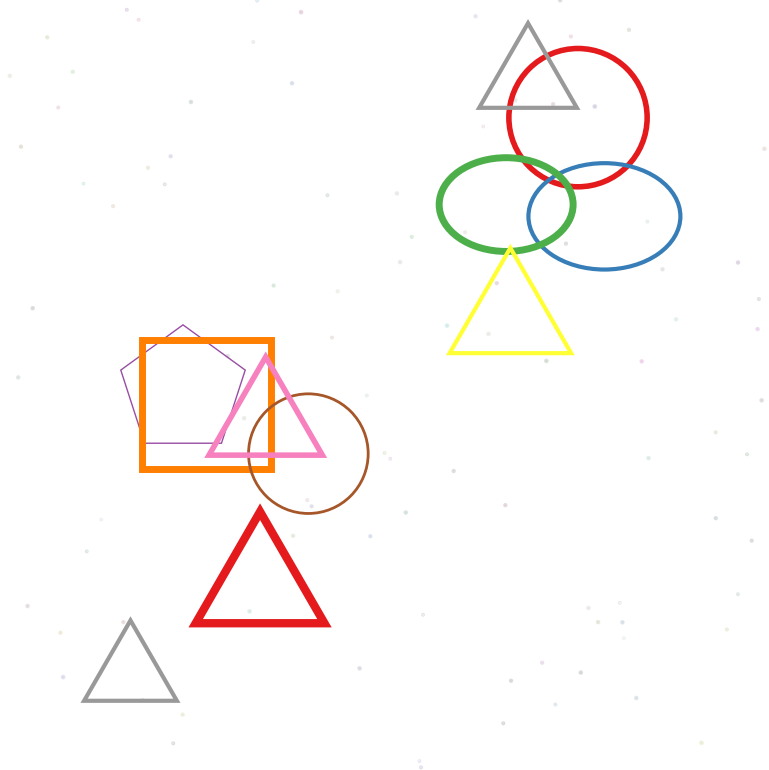[{"shape": "triangle", "thickness": 3, "radius": 0.48, "center": [0.338, 0.239]}, {"shape": "circle", "thickness": 2, "radius": 0.45, "center": [0.751, 0.847]}, {"shape": "oval", "thickness": 1.5, "radius": 0.49, "center": [0.785, 0.719]}, {"shape": "oval", "thickness": 2.5, "radius": 0.43, "center": [0.657, 0.734]}, {"shape": "pentagon", "thickness": 0.5, "radius": 0.42, "center": [0.238, 0.493]}, {"shape": "square", "thickness": 2.5, "radius": 0.42, "center": [0.268, 0.475]}, {"shape": "triangle", "thickness": 1.5, "radius": 0.46, "center": [0.663, 0.587]}, {"shape": "circle", "thickness": 1, "radius": 0.39, "center": [0.4, 0.411]}, {"shape": "triangle", "thickness": 2, "radius": 0.42, "center": [0.345, 0.451]}, {"shape": "triangle", "thickness": 1.5, "radius": 0.35, "center": [0.169, 0.125]}, {"shape": "triangle", "thickness": 1.5, "radius": 0.37, "center": [0.686, 0.897]}]